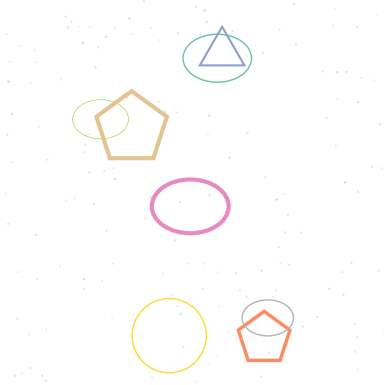[{"shape": "oval", "thickness": 1, "radius": 0.45, "center": [0.564, 0.849]}, {"shape": "pentagon", "thickness": 2.5, "radius": 0.35, "center": [0.686, 0.121]}, {"shape": "triangle", "thickness": 1.5, "radius": 0.33, "center": [0.577, 0.864]}, {"shape": "oval", "thickness": 3, "radius": 0.5, "center": [0.494, 0.464]}, {"shape": "oval", "thickness": 0.5, "radius": 0.36, "center": [0.261, 0.69]}, {"shape": "circle", "thickness": 1, "radius": 0.48, "center": [0.44, 0.128]}, {"shape": "pentagon", "thickness": 3, "radius": 0.48, "center": [0.342, 0.667]}, {"shape": "oval", "thickness": 1, "radius": 0.33, "center": [0.696, 0.174]}]